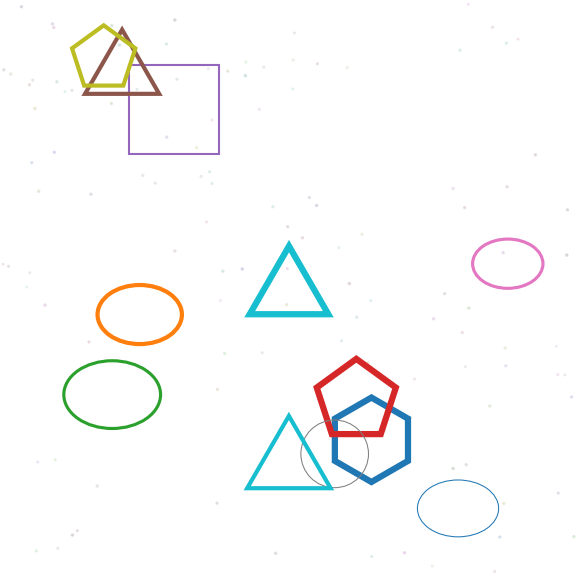[{"shape": "oval", "thickness": 0.5, "radius": 0.35, "center": [0.793, 0.119]}, {"shape": "hexagon", "thickness": 3, "radius": 0.37, "center": [0.643, 0.238]}, {"shape": "oval", "thickness": 2, "radius": 0.37, "center": [0.242, 0.454]}, {"shape": "oval", "thickness": 1.5, "radius": 0.42, "center": [0.194, 0.316]}, {"shape": "pentagon", "thickness": 3, "radius": 0.36, "center": [0.617, 0.306]}, {"shape": "square", "thickness": 1, "radius": 0.39, "center": [0.301, 0.81]}, {"shape": "triangle", "thickness": 2, "radius": 0.37, "center": [0.211, 0.874]}, {"shape": "oval", "thickness": 1.5, "radius": 0.3, "center": [0.879, 0.543]}, {"shape": "circle", "thickness": 0.5, "radius": 0.29, "center": [0.58, 0.213]}, {"shape": "pentagon", "thickness": 2, "radius": 0.29, "center": [0.18, 0.898]}, {"shape": "triangle", "thickness": 2, "radius": 0.42, "center": [0.5, 0.195]}, {"shape": "triangle", "thickness": 3, "radius": 0.39, "center": [0.5, 0.494]}]